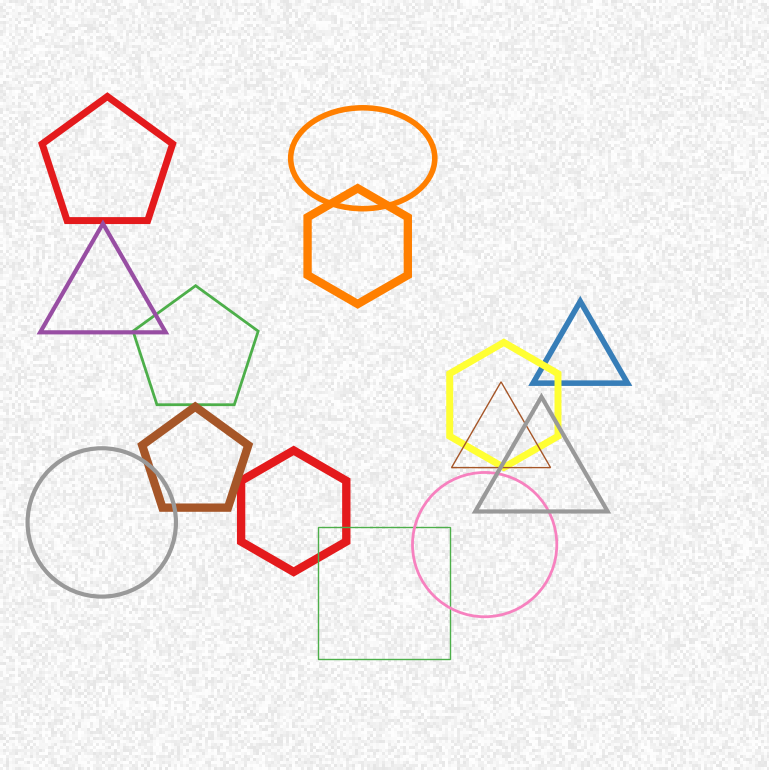[{"shape": "hexagon", "thickness": 3, "radius": 0.39, "center": [0.381, 0.336]}, {"shape": "pentagon", "thickness": 2.5, "radius": 0.45, "center": [0.139, 0.786]}, {"shape": "triangle", "thickness": 2, "radius": 0.35, "center": [0.754, 0.538]}, {"shape": "square", "thickness": 0.5, "radius": 0.43, "center": [0.499, 0.23]}, {"shape": "pentagon", "thickness": 1, "radius": 0.43, "center": [0.254, 0.544]}, {"shape": "triangle", "thickness": 1.5, "radius": 0.47, "center": [0.134, 0.615]}, {"shape": "oval", "thickness": 2, "radius": 0.47, "center": [0.471, 0.794]}, {"shape": "hexagon", "thickness": 3, "radius": 0.38, "center": [0.465, 0.68]}, {"shape": "hexagon", "thickness": 2.5, "radius": 0.41, "center": [0.654, 0.474]}, {"shape": "triangle", "thickness": 0.5, "radius": 0.37, "center": [0.651, 0.43]}, {"shape": "pentagon", "thickness": 3, "radius": 0.36, "center": [0.254, 0.399]}, {"shape": "circle", "thickness": 1, "radius": 0.47, "center": [0.629, 0.293]}, {"shape": "triangle", "thickness": 1.5, "radius": 0.5, "center": [0.703, 0.385]}, {"shape": "circle", "thickness": 1.5, "radius": 0.48, "center": [0.132, 0.322]}]